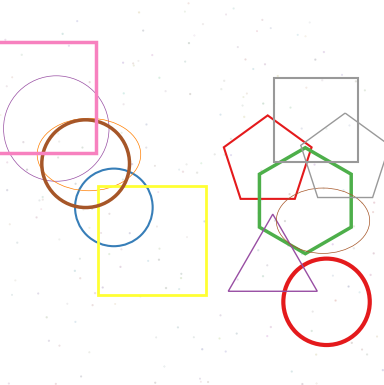[{"shape": "circle", "thickness": 3, "radius": 0.56, "center": [0.848, 0.216]}, {"shape": "pentagon", "thickness": 1.5, "radius": 0.6, "center": [0.695, 0.58]}, {"shape": "circle", "thickness": 1.5, "radius": 0.5, "center": [0.296, 0.461]}, {"shape": "hexagon", "thickness": 2.5, "radius": 0.69, "center": [0.793, 0.479]}, {"shape": "circle", "thickness": 0.5, "radius": 0.68, "center": [0.146, 0.666]}, {"shape": "triangle", "thickness": 1, "radius": 0.67, "center": [0.708, 0.31]}, {"shape": "oval", "thickness": 0.5, "radius": 0.67, "center": [0.231, 0.599]}, {"shape": "square", "thickness": 2, "radius": 0.7, "center": [0.395, 0.375]}, {"shape": "oval", "thickness": 0.5, "radius": 0.61, "center": [0.839, 0.427]}, {"shape": "circle", "thickness": 2.5, "radius": 0.57, "center": [0.222, 0.575]}, {"shape": "square", "thickness": 2.5, "radius": 0.73, "center": [0.104, 0.747]}, {"shape": "square", "thickness": 1.5, "radius": 0.55, "center": [0.821, 0.688]}, {"shape": "pentagon", "thickness": 1, "radius": 0.61, "center": [0.897, 0.585]}]